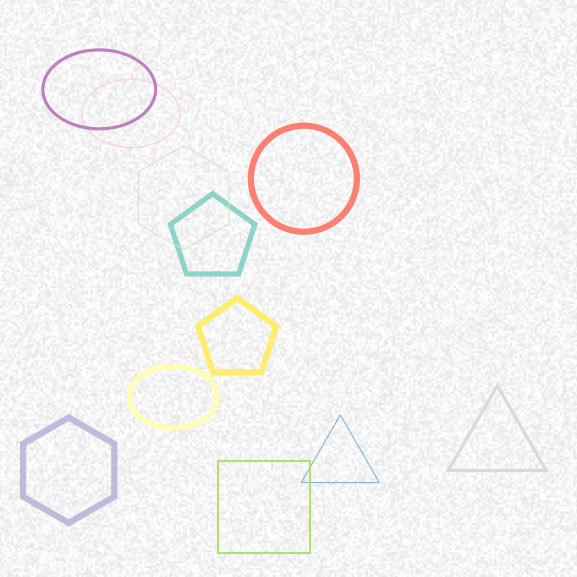[{"shape": "pentagon", "thickness": 2.5, "radius": 0.38, "center": [0.368, 0.587]}, {"shape": "oval", "thickness": 2.5, "radius": 0.38, "center": [0.3, 0.311]}, {"shape": "hexagon", "thickness": 3, "radius": 0.46, "center": [0.119, 0.185]}, {"shape": "circle", "thickness": 3, "radius": 0.46, "center": [0.526, 0.69]}, {"shape": "triangle", "thickness": 0.5, "radius": 0.39, "center": [0.589, 0.203]}, {"shape": "square", "thickness": 1, "radius": 0.4, "center": [0.457, 0.122]}, {"shape": "oval", "thickness": 0.5, "radius": 0.42, "center": [0.227, 0.803]}, {"shape": "triangle", "thickness": 1.5, "radius": 0.49, "center": [0.861, 0.233]}, {"shape": "oval", "thickness": 1.5, "radius": 0.49, "center": [0.172, 0.844]}, {"shape": "hexagon", "thickness": 0.5, "radius": 0.45, "center": [0.318, 0.657]}, {"shape": "pentagon", "thickness": 3, "radius": 0.36, "center": [0.411, 0.412]}]